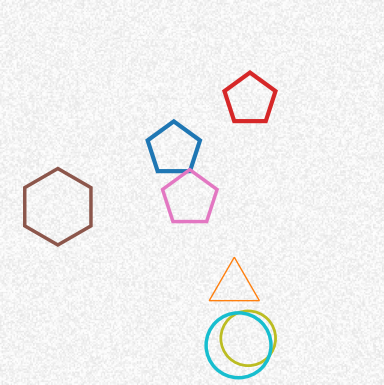[{"shape": "pentagon", "thickness": 3, "radius": 0.36, "center": [0.451, 0.613]}, {"shape": "triangle", "thickness": 1, "radius": 0.38, "center": [0.609, 0.257]}, {"shape": "pentagon", "thickness": 3, "radius": 0.35, "center": [0.649, 0.742]}, {"shape": "hexagon", "thickness": 2.5, "radius": 0.5, "center": [0.15, 0.463]}, {"shape": "pentagon", "thickness": 2.5, "radius": 0.37, "center": [0.493, 0.485]}, {"shape": "circle", "thickness": 2, "radius": 0.36, "center": [0.645, 0.121]}, {"shape": "circle", "thickness": 2.5, "radius": 0.42, "center": [0.62, 0.103]}]